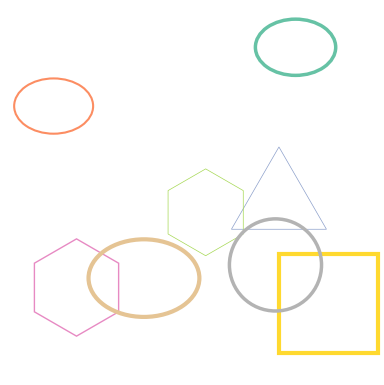[{"shape": "oval", "thickness": 2.5, "radius": 0.52, "center": [0.768, 0.877]}, {"shape": "oval", "thickness": 1.5, "radius": 0.51, "center": [0.139, 0.725]}, {"shape": "triangle", "thickness": 0.5, "radius": 0.71, "center": [0.725, 0.476]}, {"shape": "hexagon", "thickness": 1, "radius": 0.63, "center": [0.199, 0.253]}, {"shape": "hexagon", "thickness": 0.5, "radius": 0.56, "center": [0.534, 0.449]}, {"shape": "square", "thickness": 3, "radius": 0.64, "center": [0.854, 0.211]}, {"shape": "oval", "thickness": 3, "radius": 0.72, "center": [0.374, 0.278]}, {"shape": "circle", "thickness": 2.5, "radius": 0.6, "center": [0.716, 0.312]}]